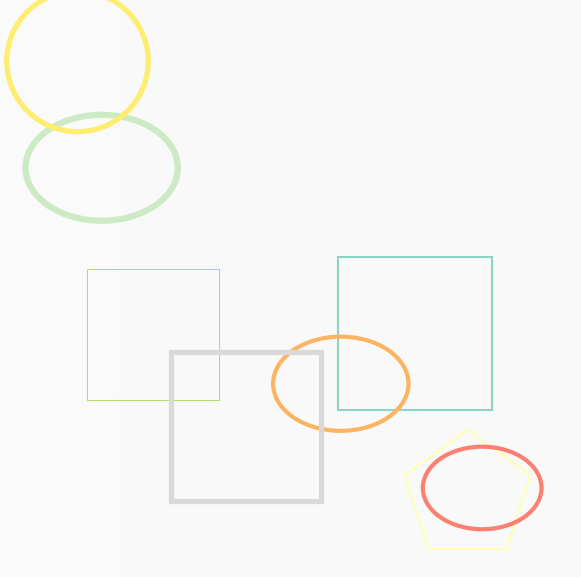[{"shape": "square", "thickness": 1, "radius": 0.66, "center": [0.713, 0.422]}, {"shape": "pentagon", "thickness": 1, "radius": 0.57, "center": [0.804, 0.141]}, {"shape": "oval", "thickness": 2, "radius": 0.51, "center": [0.83, 0.154]}, {"shape": "oval", "thickness": 2, "radius": 0.58, "center": [0.586, 0.335]}, {"shape": "square", "thickness": 0.5, "radius": 0.57, "center": [0.263, 0.42]}, {"shape": "square", "thickness": 2.5, "radius": 0.64, "center": [0.423, 0.26]}, {"shape": "oval", "thickness": 3, "radius": 0.65, "center": [0.175, 0.709]}, {"shape": "circle", "thickness": 2.5, "radius": 0.61, "center": [0.133, 0.893]}]